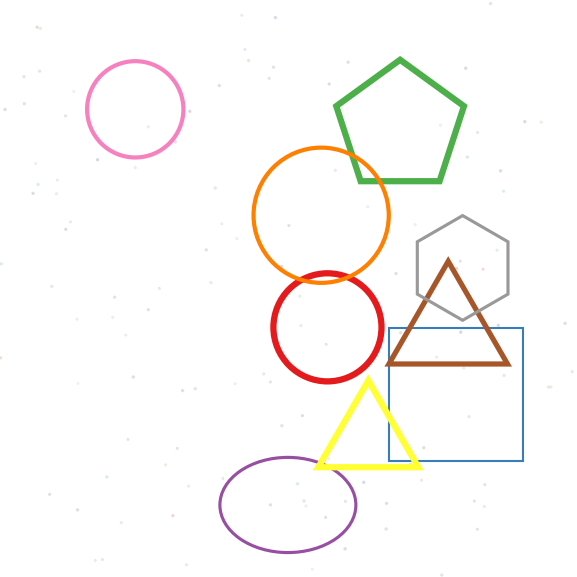[{"shape": "circle", "thickness": 3, "radius": 0.47, "center": [0.567, 0.432]}, {"shape": "square", "thickness": 1, "radius": 0.58, "center": [0.79, 0.316]}, {"shape": "pentagon", "thickness": 3, "radius": 0.58, "center": [0.693, 0.779]}, {"shape": "oval", "thickness": 1.5, "radius": 0.59, "center": [0.498, 0.125]}, {"shape": "circle", "thickness": 2, "radius": 0.59, "center": [0.556, 0.626]}, {"shape": "triangle", "thickness": 3, "radius": 0.5, "center": [0.638, 0.24]}, {"shape": "triangle", "thickness": 2.5, "radius": 0.59, "center": [0.776, 0.428]}, {"shape": "circle", "thickness": 2, "radius": 0.42, "center": [0.234, 0.81]}, {"shape": "hexagon", "thickness": 1.5, "radius": 0.45, "center": [0.801, 0.535]}]